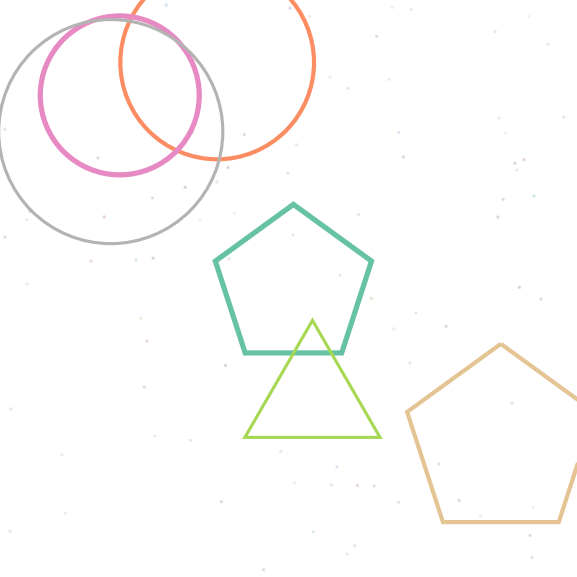[{"shape": "pentagon", "thickness": 2.5, "radius": 0.71, "center": [0.508, 0.503]}, {"shape": "circle", "thickness": 2, "radius": 0.84, "center": [0.376, 0.891]}, {"shape": "circle", "thickness": 2.5, "radius": 0.69, "center": [0.207, 0.834]}, {"shape": "triangle", "thickness": 1.5, "radius": 0.68, "center": [0.541, 0.309]}, {"shape": "pentagon", "thickness": 2, "radius": 0.85, "center": [0.867, 0.233]}, {"shape": "circle", "thickness": 1.5, "radius": 0.97, "center": [0.192, 0.771]}]